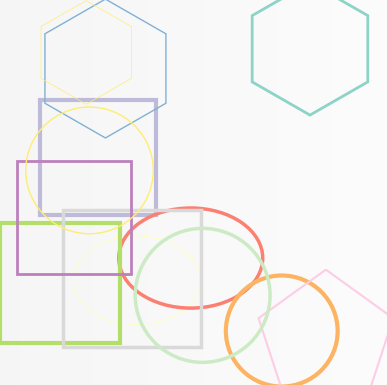[{"shape": "hexagon", "thickness": 2, "radius": 0.86, "center": [0.8, 0.873]}, {"shape": "oval", "thickness": 0.5, "radius": 0.82, "center": [0.353, 0.272]}, {"shape": "square", "thickness": 3, "radius": 0.75, "center": [0.252, 0.59]}, {"shape": "oval", "thickness": 2.5, "radius": 0.93, "center": [0.492, 0.33]}, {"shape": "hexagon", "thickness": 1, "radius": 0.9, "center": [0.272, 0.822]}, {"shape": "circle", "thickness": 3, "radius": 0.72, "center": [0.727, 0.14]}, {"shape": "square", "thickness": 3, "radius": 0.78, "center": [0.154, 0.265]}, {"shape": "pentagon", "thickness": 1.5, "radius": 0.91, "center": [0.841, 0.117]}, {"shape": "square", "thickness": 2.5, "radius": 0.89, "center": [0.341, 0.277]}, {"shape": "square", "thickness": 2, "radius": 0.74, "center": [0.191, 0.434]}, {"shape": "circle", "thickness": 2.5, "radius": 0.87, "center": [0.523, 0.233]}, {"shape": "circle", "thickness": 1, "radius": 0.82, "center": [0.231, 0.557]}, {"shape": "hexagon", "thickness": 0.5, "radius": 0.67, "center": [0.222, 0.864]}]